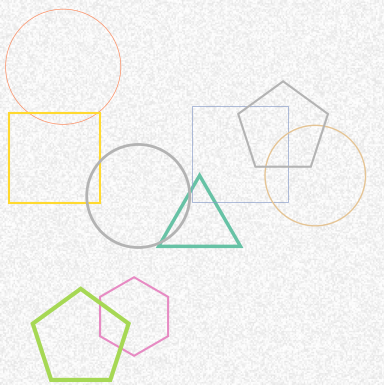[{"shape": "triangle", "thickness": 2.5, "radius": 0.61, "center": [0.518, 0.421]}, {"shape": "circle", "thickness": 0.5, "radius": 0.75, "center": [0.164, 0.827]}, {"shape": "square", "thickness": 0.5, "radius": 0.63, "center": [0.623, 0.6]}, {"shape": "hexagon", "thickness": 1.5, "radius": 0.51, "center": [0.348, 0.178]}, {"shape": "pentagon", "thickness": 3, "radius": 0.65, "center": [0.21, 0.119]}, {"shape": "square", "thickness": 1.5, "radius": 0.59, "center": [0.142, 0.589]}, {"shape": "circle", "thickness": 1, "radius": 0.65, "center": [0.819, 0.544]}, {"shape": "pentagon", "thickness": 1.5, "radius": 0.61, "center": [0.735, 0.666]}, {"shape": "circle", "thickness": 2, "radius": 0.67, "center": [0.359, 0.491]}]